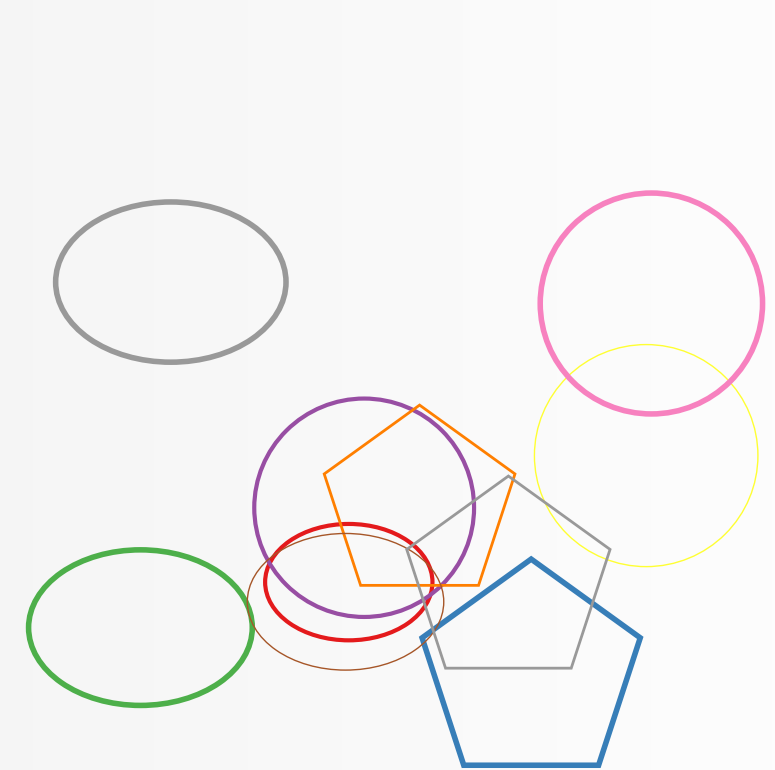[{"shape": "oval", "thickness": 1.5, "radius": 0.54, "center": [0.45, 0.244]}, {"shape": "pentagon", "thickness": 2, "radius": 0.74, "center": [0.685, 0.126]}, {"shape": "oval", "thickness": 2, "radius": 0.72, "center": [0.181, 0.185]}, {"shape": "circle", "thickness": 1.5, "radius": 0.71, "center": [0.47, 0.341]}, {"shape": "pentagon", "thickness": 1, "radius": 0.65, "center": [0.541, 0.344]}, {"shape": "circle", "thickness": 0.5, "radius": 0.72, "center": [0.834, 0.408]}, {"shape": "oval", "thickness": 0.5, "radius": 0.63, "center": [0.446, 0.218]}, {"shape": "circle", "thickness": 2, "radius": 0.72, "center": [0.84, 0.606]}, {"shape": "pentagon", "thickness": 1, "radius": 0.69, "center": [0.656, 0.244]}, {"shape": "oval", "thickness": 2, "radius": 0.74, "center": [0.22, 0.634]}]